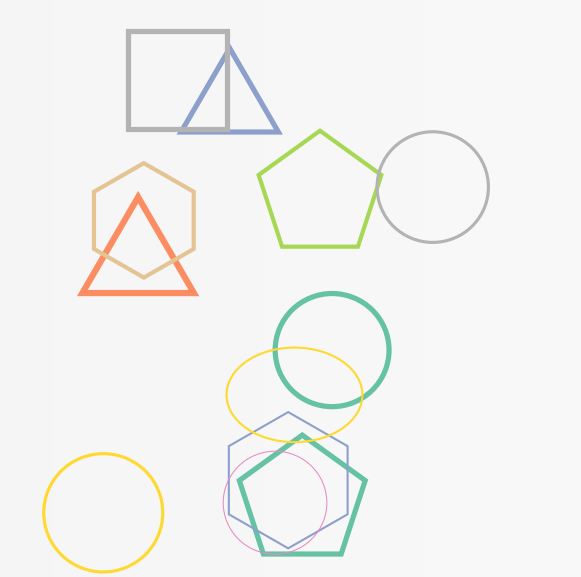[{"shape": "circle", "thickness": 2.5, "radius": 0.49, "center": [0.571, 0.393]}, {"shape": "pentagon", "thickness": 2.5, "radius": 0.57, "center": [0.52, 0.132]}, {"shape": "triangle", "thickness": 3, "radius": 0.55, "center": [0.238, 0.547]}, {"shape": "hexagon", "thickness": 1, "radius": 0.59, "center": [0.496, 0.168]}, {"shape": "triangle", "thickness": 2.5, "radius": 0.48, "center": [0.395, 0.819]}, {"shape": "circle", "thickness": 0.5, "radius": 0.45, "center": [0.473, 0.129]}, {"shape": "pentagon", "thickness": 2, "radius": 0.55, "center": [0.551, 0.662]}, {"shape": "circle", "thickness": 1.5, "radius": 0.51, "center": [0.178, 0.111]}, {"shape": "oval", "thickness": 1, "radius": 0.58, "center": [0.507, 0.315]}, {"shape": "hexagon", "thickness": 2, "radius": 0.5, "center": [0.247, 0.618]}, {"shape": "circle", "thickness": 1.5, "radius": 0.48, "center": [0.745, 0.675]}, {"shape": "square", "thickness": 2.5, "radius": 0.43, "center": [0.306, 0.861]}]